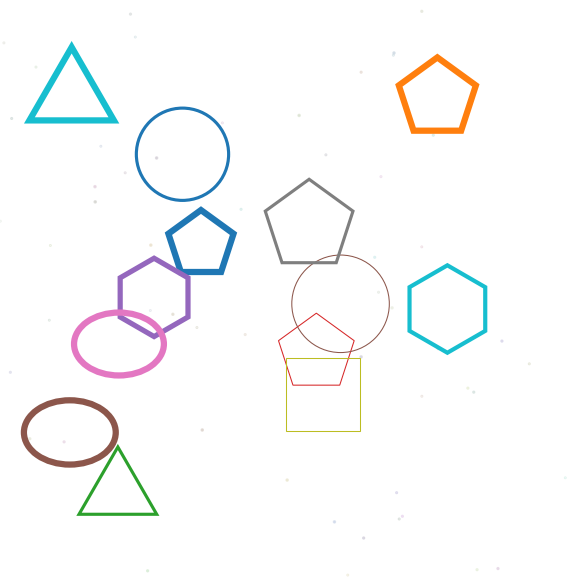[{"shape": "pentagon", "thickness": 3, "radius": 0.3, "center": [0.348, 0.576]}, {"shape": "circle", "thickness": 1.5, "radius": 0.4, "center": [0.316, 0.732]}, {"shape": "pentagon", "thickness": 3, "radius": 0.35, "center": [0.757, 0.83]}, {"shape": "triangle", "thickness": 1.5, "radius": 0.39, "center": [0.204, 0.147]}, {"shape": "pentagon", "thickness": 0.5, "radius": 0.34, "center": [0.548, 0.388]}, {"shape": "hexagon", "thickness": 2.5, "radius": 0.34, "center": [0.267, 0.484]}, {"shape": "oval", "thickness": 3, "radius": 0.4, "center": [0.121, 0.25]}, {"shape": "circle", "thickness": 0.5, "radius": 0.42, "center": [0.59, 0.473]}, {"shape": "oval", "thickness": 3, "radius": 0.39, "center": [0.206, 0.403]}, {"shape": "pentagon", "thickness": 1.5, "radius": 0.4, "center": [0.535, 0.609]}, {"shape": "square", "thickness": 0.5, "radius": 0.32, "center": [0.56, 0.316]}, {"shape": "triangle", "thickness": 3, "radius": 0.42, "center": [0.124, 0.833]}, {"shape": "hexagon", "thickness": 2, "radius": 0.38, "center": [0.775, 0.464]}]